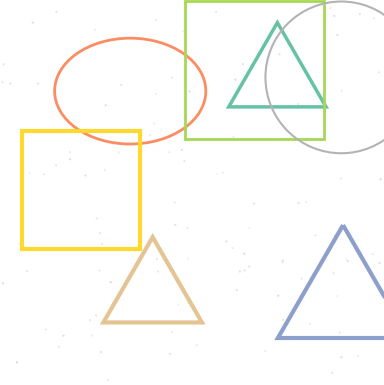[{"shape": "triangle", "thickness": 2.5, "radius": 0.73, "center": [0.72, 0.795]}, {"shape": "oval", "thickness": 2, "radius": 0.98, "center": [0.338, 0.763]}, {"shape": "triangle", "thickness": 3, "radius": 0.98, "center": [0.891, 0.22]}, {"shape": "square", "thickness": 2, "radius": 0.9, "center": [0.662, 0.818]}, {"shape": "square", "thickness": 3, "radius": 0.77, "center": [0.21, 0.507]}, {"shape": "triangle", "thickness": 3, "radius": 0.74, "center": [0.397, 0.236]}, {"shape": "circle", "thickness": 1.5, "radius": 0.99, "center": [0.887, 0.799]}]